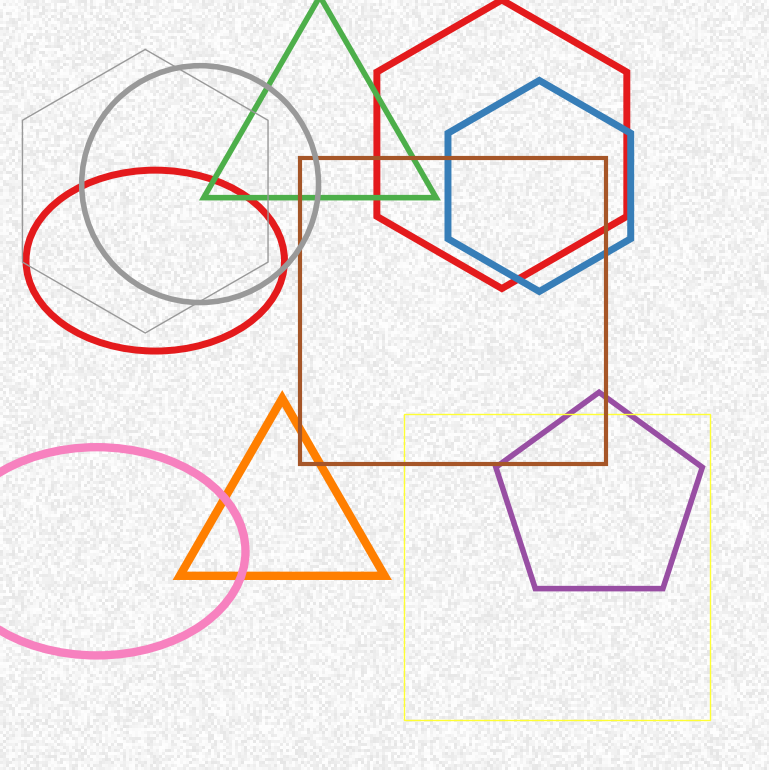[{"shape": "oval", "thickness": 2.5, "radius": 0.84, "center": [0.202, 0.662]}, {"shape": "hexagon", "thickness": 2.5, "radius": 0.94, "center": [0.652, 0.813]}, {"shape": "hexagon", "thickness": 2.5, "radius": 0.69, "center": [0.7, 0.758]}, {"shape": "triangle", "thickness": 2, "radius": 0.87, "center": [0.415, 0.83]}, {"shape": "pentagon", "thickness": 2, "radius": 0.7, "center": [0.778, 0.35]}, {"shape": "triangle", "thickness": 3, "radius": 0.77, "center": [0.367, 0.329]}, {"shape": "square", "thickness": 0.5, "radius": 0.99, "center": [0.723, 0.264]}, {"shape": "square", "thickness": 1.5, "radius": 0.99, "center": [0.588, 0.596]}, {"shape": "oval", "thickness": 3, "radius": 0.97, "center": [0.126, 0.284]}, {"shape": "circle", "thickness": 2, "radius": 0.77, "center": [0.26, 0.761]}, {"shape": "hexagon", "thickness": 0.5, "radius": 0.92, "center": [0.189, 0.752]}]